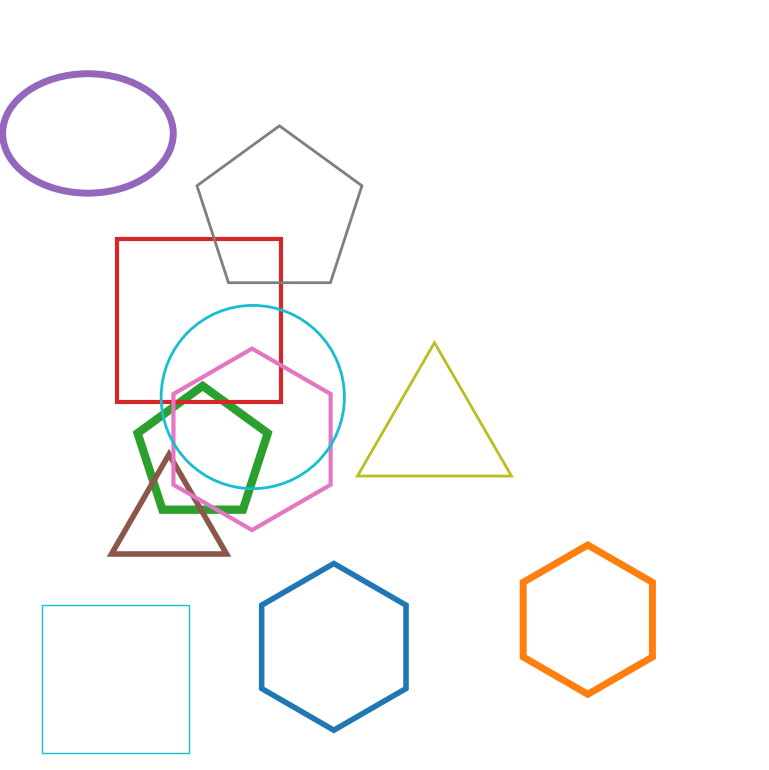[{"shape": "hexagon", "thickness": 2, "radius": 0.54, "center": [0.434, 0.16]}, {"shape": "hexagon", "thickness": 2.5, "radius": 0.48, "center": [0.763, 0.195]}, {"shape": "pentagon", "thickness": 3, "radius": 0.44, "center": [0.263, 0.41]}, {"shape": "square", "thickness": 1.5, "radius": 0.53, "center": [0.259, 0.584]}, {"shape": "oval", "thickness": 2.5, "radius": 0.55, "center": [0.114, 0.827]}, {"shape": "triangle", "thickness": 2, "radius": 0.43, "center": [0.22, 0.324]}, {"shape": "hexagon", "thickness": 1.5, "radius": 0.59, "center": [0.327, 0.429]}, {"shape": "pentagon", "thickness": 1, "radius": 0.56, "center": [0.363, 0.724]}, {"shape": "triangle", "thickness": 1, "radius": 0.58, "center": [0.564, 0.439]}, {"shape": "circle", "thickness": 1, "radius": 0.6, "center": [0.328, 0.484]}, {"shape": "square", "thickness": 0.5, "radius": 0.48, "center": [0.15, 0.118]}]